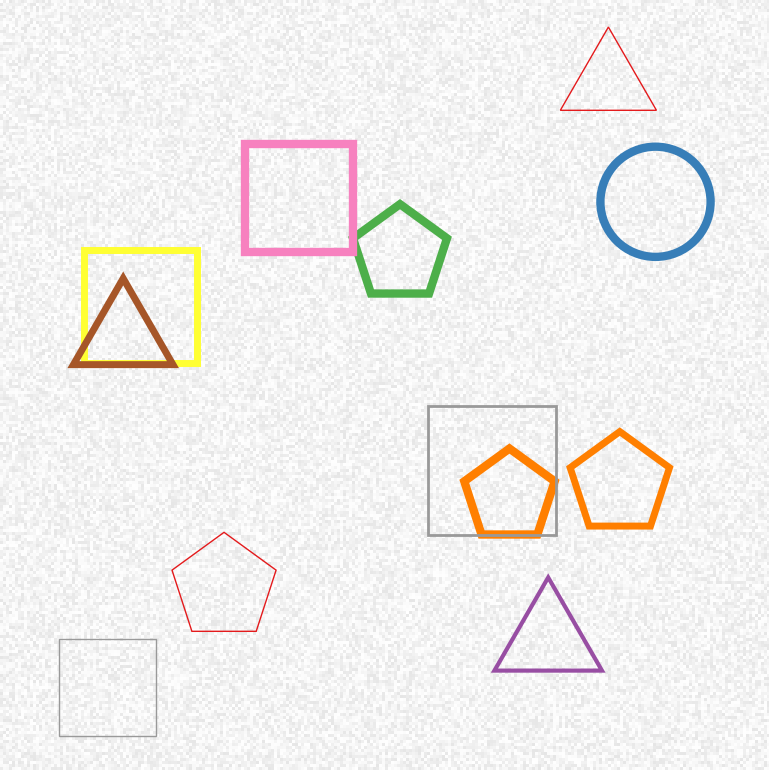[{"shape": "pentagon", "thickness": 0.5, "radius": 0.36, "center": [0.291, 0.238]}, {"shape": "triangle", "thickness": 0.5, "radius": 0.36, "center": [0.79, 0.893]}, {"shape": "circle", "thickness": 3, "radius": 0.36, "center": [0.851, 0.738]}, {"shape": "pentagon", "thickness": 3, "radius": 0.32, "center": [0.519, 0.671]}, {"shape": "triangle", "thickness": 1.5, "radius": 0.4, "center": [0.712, 0.169]}, {"shape": "pentagon", "thickness": 3, "radius": 0.31, "center": [0.662, 0.356]}, {"shape": "pentagon", "thickness": 2.5, "radius": 0.34, "center": [0.805, 0.372]}, {"shape": "square", "thickness": 2.5, "radius": 0.37, "center": [0.182, 0.602]}, {"shape": "triangle", "thickness": 2.5, "radius": 0.37, "center": [0.16, 0.564]}, {"shape": "square", "thickness": 3, "radius": 0.35, "center": [0.388, 0.743]}, {"shape": "square", "thickness": 1, "radius": 0.42, "center": [0.639, 0.39]}, {"shape": "square", "thickness": 0.5, "radius": 0.31, "center": [0.14, 0.107]}]